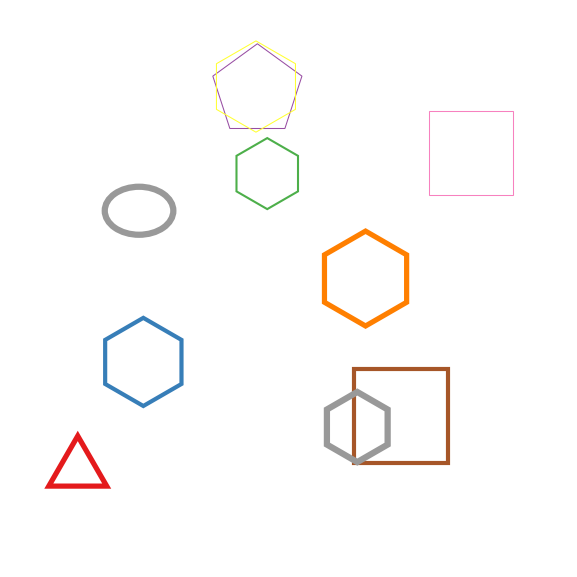[{"shape": "triangle", "thickness": 2.5, "radius": 0.29, "center": [0.135, 0.186]}, {"shape": "hexagon", "thickness": 2, "radius": 0.38, "center": [0.248, 0.372]}, {"shape": "hexagon", "thickness": 1, "radius": 0.31, "center": [0.463, 0.699]}, {"shape": "pentagon", "thickness": 0.5, "radius": 0.41, "center": [0.446, 0.842]}, {"shape": "hexagon", "thickness": 2.5, "radius": 0.41, "center": [0.633, 0.517]}, {"shape": "hexagon", "thickness": 0.5, "radius": 0.4, "center": [0.443, 0.849]}, {"shape": "square", "thickness": 2, "radius": 0.41, "center": [0.694, 0.279]}, {"shape": "square", "thickness": 0.5, "radius": 0.36, "center": [0.816, 0.734]}, {"shape": "oval", "thickness": 3, "radius": 0.3, "center": [0.241, 0.634]}, {"shape": "hexagon", "thickness": 3, "radius": 0.3, "center": [0.619, 0.26]}]